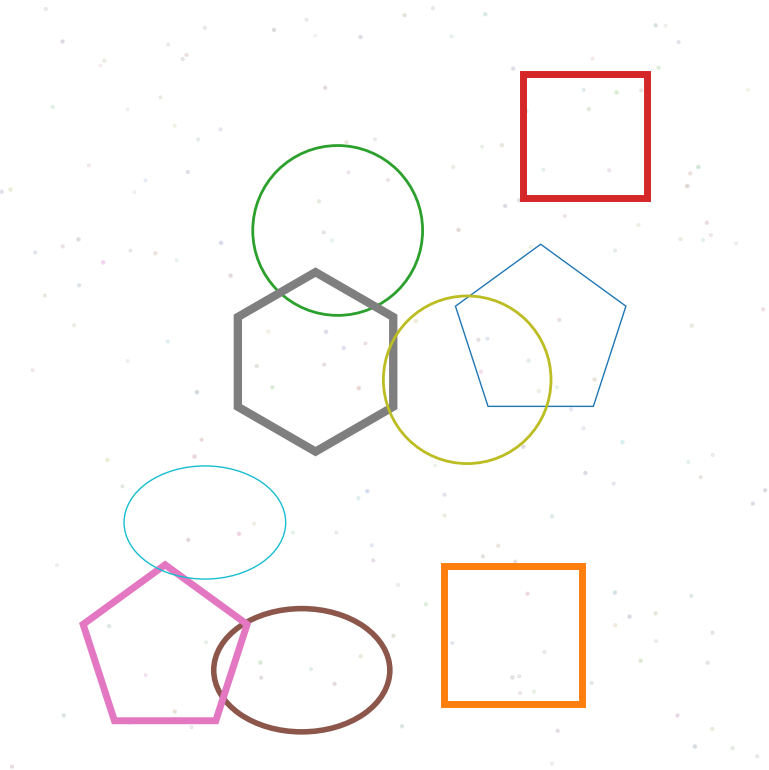[{"shape": "pentagon", "thickness": 0.5, "radius": 0.58, "center": [0.702, 0.566]}, {"shape": "square", "thickness": 2.5, "radius": 0.45, "center": [0.667, 0.175]}, {"shape": "circle", "thickness": 1, "radius": 0.55, "center": [0.439, 0.701]}, {"shape": "square", "thickness": 2.5, "radius": 0.4, "center": [0.76, 0.823]}, {"shape": "oval", "thickness": 2, "radius": 0.57, "center": [0.392, 0.13]}, {"shape": "pentagon", "thickness": 2.5, "radius": 0.56, "center": [0.214, 0.155]}, {"shape": "hexagon", "thickness": 3, "radius": 0.58, "center": [0.41, 0.53]}, {"shape": "circle", "thickness": 1, "radius": 0.54, "center": [0.607, 0.507]}, {"shape": "oval", "thickness": 0.5, "radius": 0.52, "center": [0.266, 0.321]}]